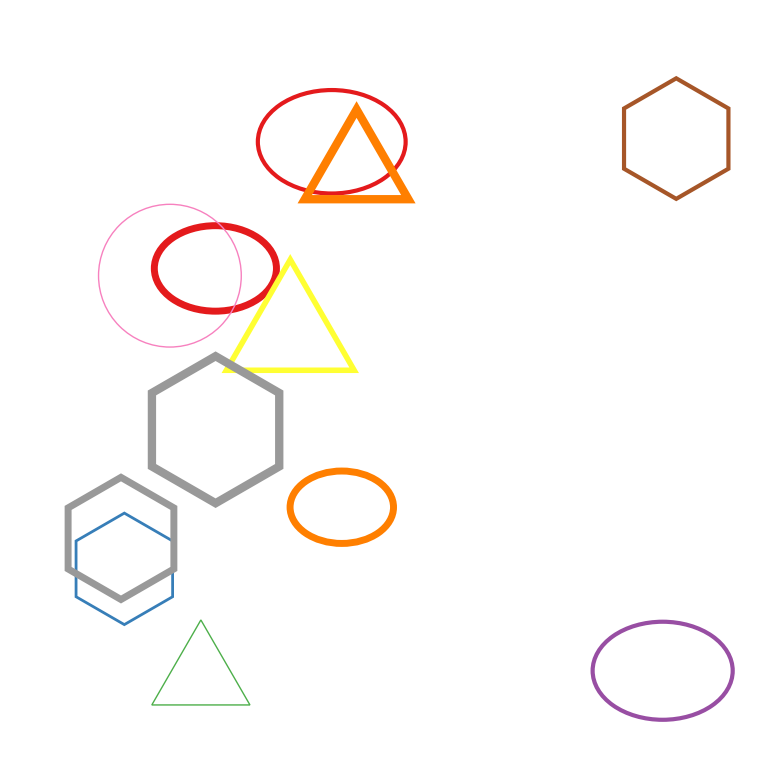[{"shape": "oval", "thickness": 2.5, "radius": 0.4, "center": [0.28, 0.651]}, {"shape": "oval", "thickness": 1.5, "radius": 0.48, "center": [0.431, 0.816]}, {"shape": "hexagon", "thickness": 1, "radius": 0.36, "center": [0.161, 0.261]}, {"shape": "triangle", "thickness": 0.5, "radius": 0.37, "center": [0.261, 0.121]}, {"shape": "oval", "thickness": 1.5, "radius": 0.45, "center": [0.861, 0.129]}, {"shape": "oval", "thickness": 2.5, "radius": 0.34, "center": [0.444, 0.341]}, {"shape": "triangle", "thickness": 3, "radius": 0.39, "center": [0.463, 0.78]}, {"shape": "triangle", "thickness": 2, "radius": 0.48, "center": [0.377, 0.567]}, {"shape": "hexagon", "thickness": 1.5, "radius": 0.39, "center": [0.878, 0.82]}, {"shape": "circle", "thickness": 0.5, "radius": 0.46, "center": [0.221, 0.642]}, {"shape": "hexagon", "thickness": 3, "radius": 0.48, "center": [0.28, 0.442]}, {"shape": "hexagon", "thickness": 2.5, "radius": 0.4, "center": [0.157, 0.301]}]